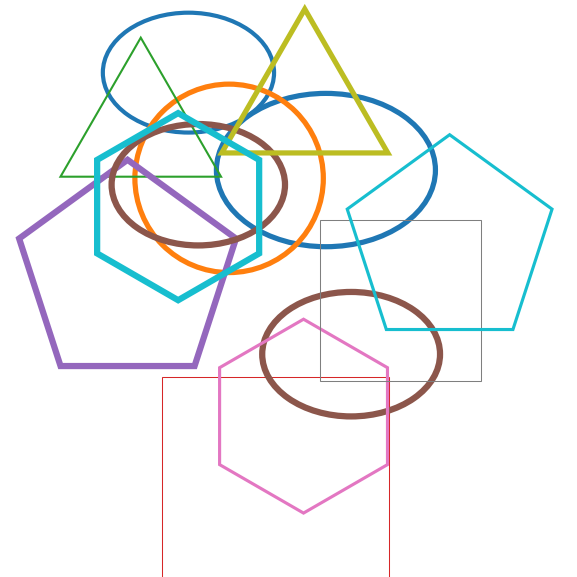[{"shape": "oval", "thickness": 2, "radius": 0.74, "center": [0.326, 0.873]}, {"shape": "oval", "thickness": 2.5, "radius": 0.95, "center": [0.564, 0.705]}, {"shape": "circle", "thickness": 2.5, "radius": 0.82, "center": [0.397, 0.69]}, {"shape": "triangle", "thickness": 1, "radius": 0.8, "center": [0.244, 0.773]}, {"shape": "square", "thickness": 0.5, "radius": 0.98, "center": [0.477, 0.149]}, {"shape": "pentagon", "thickness": 3, "radius": 0.99, "center": [0.221, 0.525]}, {"shape": "oval", "thickness": 3, "radius": 0.75, "center": [0.343, 0.679]}, {"shape": "oval", "thickness": 3, "radius": 0.77, "center": [0.608, 0.386]}, {"shape": "hexagon", "thickness": 1.5, "radius": 0.84, "center": [0.526, 0.279]}, {"shape": "square", "thickness": 0.5, "radius": 0.7, "center": [0.694, 0.478]}, {"shape": "triangle", "thickness": 2.5, "radius": 0.83, "center": [0.528, 0.817]}, {"shape": "hexagon", "thickness": 3, "radius": 0.81, "center": [0.308, 0.641]}, {"shape": "pentagon", "thickness": 1.5, "radius": 0.93, "center": [0.779, 0.579]}]